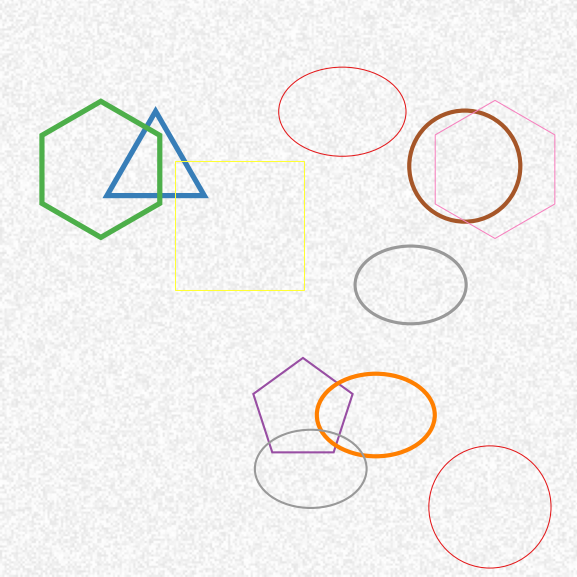[{"shape": "oval", "thickness": 0.5, "radius": 0.55, "center": [0.593, 0.806]}, {"shape": "circle", "thickness": 0.5, "radius": 0.53, "center": [0.848, 0.121]}, {"shape": "triangle", "thickness": 2.5, "radius": 0.49, "center": [0.269, 0.709]}, {"shape": "hexagon", "thickness": 2.5, "radius": 0.59, "center": [0.175, 0.706]}, {"shape": "pentagon", "thickness": 1, "radius": 0.45, "center": [0.525, 0.289]}, {"shape": "oval", "thickness": 2, "radius": 0.51, "center": [0.651, 0.28]}, {"shape": "square", "thickness": 0.5, "radius": 0.56, "center": [0.414, 0.608]}, {"shape": "circle", "thickness": 2, "radius": 0.48, "center": [0.805, 0.711]}, {"shape": "hexagon", "thickness": 0.5, "radius": 0.6, "center": [0.857, 0.706]}, {"shape": "oval", "thickness": 1.5, "radius": 0.48, "center": [0.711, 0.506]}, {"shape": "oval", "thickness": 1, "radius": 0.48, "center": [0.538, 0.187]}]